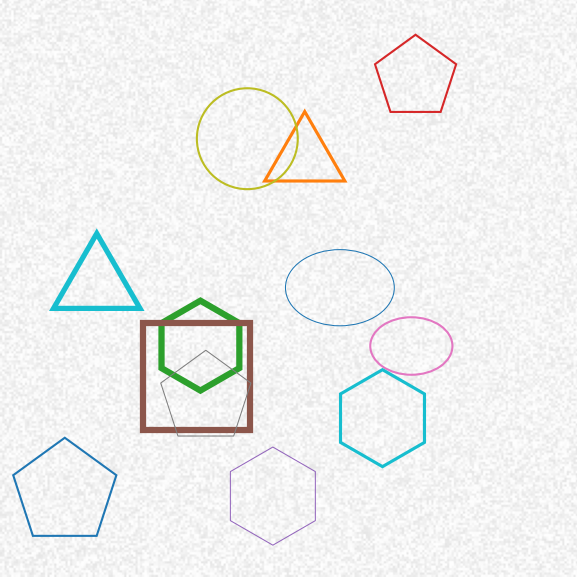[{"shape": "pentagon", "thickness": 1, "radius": 0.47, "center": [0.112, 0.147]}, {"shape": "oval", "thickness": 0.5, "radius": 0.47, "center": [0.589, 0.501]}, {"shape": "triangle", "thickness": 1.5, "radius": 0.4, "center": [0.528, 0.726]}, {"shape": "hexagon", "thickness": 3, "radius": 0.39, "center": [0.347, 0.401]}, {"shape": "pentagon", "thickness": 1, "radius": 0.37, "center": [0.72, 0.865]}, {"shape": "hexagon", "thickness": 0.5, "radius": 0.42, "center": [0.472, 0.14]}, {"shape": "square", "thickness": 3, "radius": 0.47, "center": [0.34, 0.347]}, {"shape": "oval", "thickness": 1, "radius": 0.36, "center": [0.712, 0.4]}, {"shape": "pentagon", "thickness": 0.5, "radius": 0.41, "center": [0.356, 0.311]}, {"shape": "circle", "thickness": 1, "radius": 0.44, "center": [0.428, 0.759]}, {"shape": "hexagon", "thickness": 1.5, "radius": 0.42, "center": [0.662, 0.275]}, {"shape": "triangle", "thickness": 2.5, "radius": 0.43, "center": [0.168, 0.508]}]